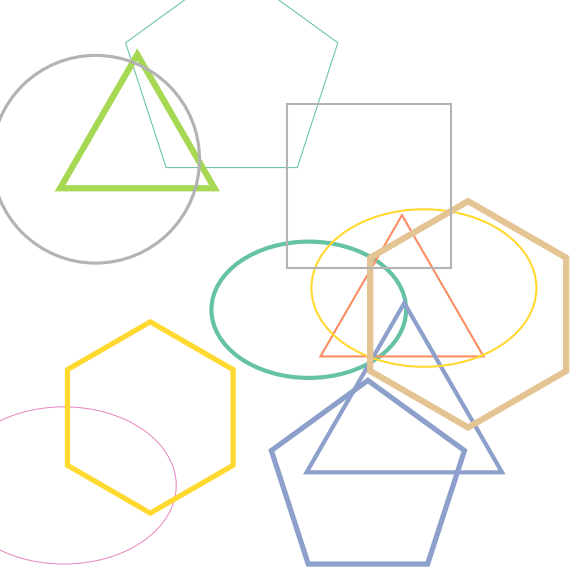[{"shape": "oval", "thickness": 2, "radius": 0.84, "center": [0.535, 0.463]}, {"shape": "pentagon", "thickness": 0.5, "radius": 0.97, "center": [0.401, 0.865]}, {"shape": "triangle", "thickness": 1, "radius": 0.82, "center": [0.696, 0.463]}, {"shape": "triangle", "thickness": 2, "radius": 0.98, "center": [0.7, 0.279]}, {"shape": "pentagon", "thickness": 2.5, "radius": 0.88, "center": [0.637, 0.165]}, {"shape": "oval", "thickness": 0.5, "radius": 0.97, "center": [0.111, 0.159]}, {"shape": "triangle", "thickness": 3, "radius": 0.77, "center": [0.238, 0.75]}, {"shape": "hexagon", "thickness": 2.5, "radius": 0.83, "center": [0.26, 0.276]}, {"shape": "oval", "thickness": 1, "radius": 0.97, "center": [0.734, 0.5]}, {"shape": "hexagon", "thickness": 3, "radius": 0.98, "center": [0.811, 0.455]}, {"shape": "square", "thickness": 1, "radius": 0.71, "center": [0.639, 0.677]}, {"shape": "circle", "thickness": 1.5, "radius": 0.9, "center": [0.166, 0.723]}]